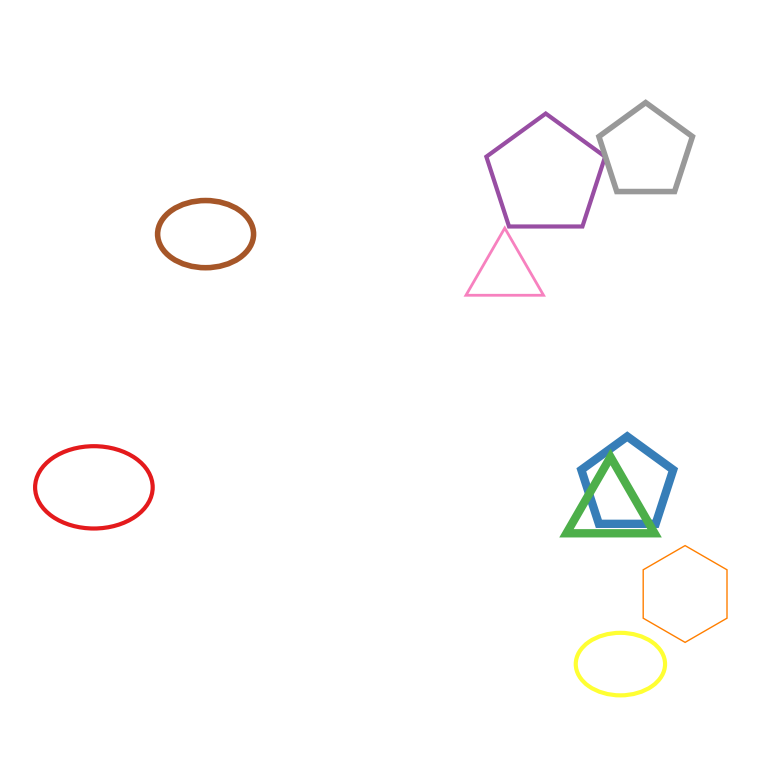[{"shape": "oval", "thickness": 1.5, "radius": 0.38, "center": [0.122, 0.367]}, {"shape": "pentagon", "thickness": 3, "radius": 0.31, "center": [0.815, 0.37]}, {"shape": "triangle", "thickness": 3, "radius": 0.33, "center": [0.793, 0.34]}, {"shape": "pentagon", "thickness": 1.5, "radius": 0.41, "center": [0.709, 0.771]}, {"shape": "hexagon", "thickness": 0.5, "radius": 0.31, "center": [0.89, 0.229]}, {"shape": "oval", "thickness": 1.5, "radius": 0.29, "center": [0.806, 0.138]}, {"shape": "oval", "thickness": 2, "radius": 0.31, "center": [0.267, 0.696]}, {"shape": "triangle", "thickness": 1, "radius": 0.29, "center": [0.656, 0.646]}, {"shape": "pentagon", "thickness": 2, "radius": 0.32, "center": [0.839, 0.803]}]